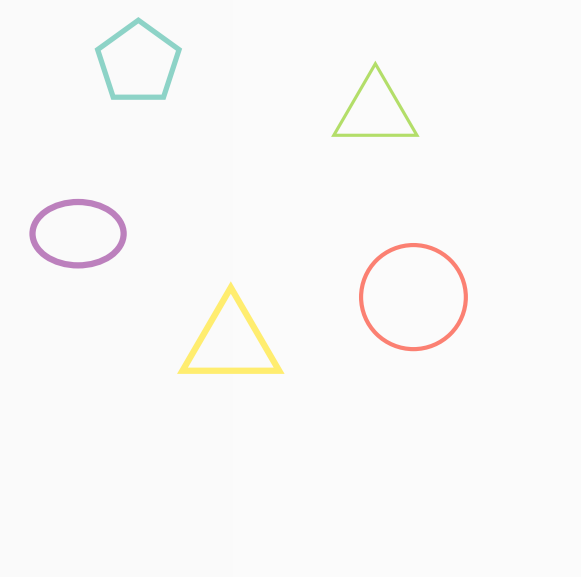[{"shape": "pentagon", "thickness": 2.5, "radius": 0.37, "center": [0.238, 0.89]}, {"shape": "circle", "thickness": 2, "radius": 0.45, "center": [0.711, 0.485]}, {"shape": "triangle", "thickness": 1.5, "radius": 0.41, "center": [0.646, 0.806]}, {"shape": "oval", "thickness": 3, "radius": 0.39, "center": [0.134, 0.594]}, {"shape": "triangle", "thickness": 3, "radius": 0.48, "center": [0.397, 0.405]}]